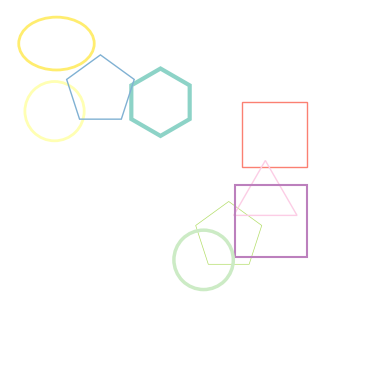[{"shape": "hexagon", "thickness": 3, "radius": 0.44, "center": [0.417, 0.734]}, {"shape": "circle", "thickness": 2, "radius": 0.38, "center": [0.142, 0.711]}, {"shape": "square", "thickness": 1, "radius": 0.42, "center": [0.713, 0.651]}, {"shape": "pentagon", "thickness": 1, "radius": 0.46, "center": [0.261, 0.765]}, {"shape": "pentagon", "thickness": 0.5, "radius": 0.45, "center": [0.594, 0.386]}, {"shape": "triangle", "thickness": 1, "radius": 0.48, "center": [0.689, 0.488]}, {"shape": "square", "thickness": 1.5, "radius": 0.47, "center": [0.704, 0.426]}, {"shape": "circle", "thickness": 2.5, "radius": 0.39, "center": [0.529, 0.325]}, {"shape": "oval", "thickness": 2, "radius": 0.49, "center": [0.147, 0.887]}]